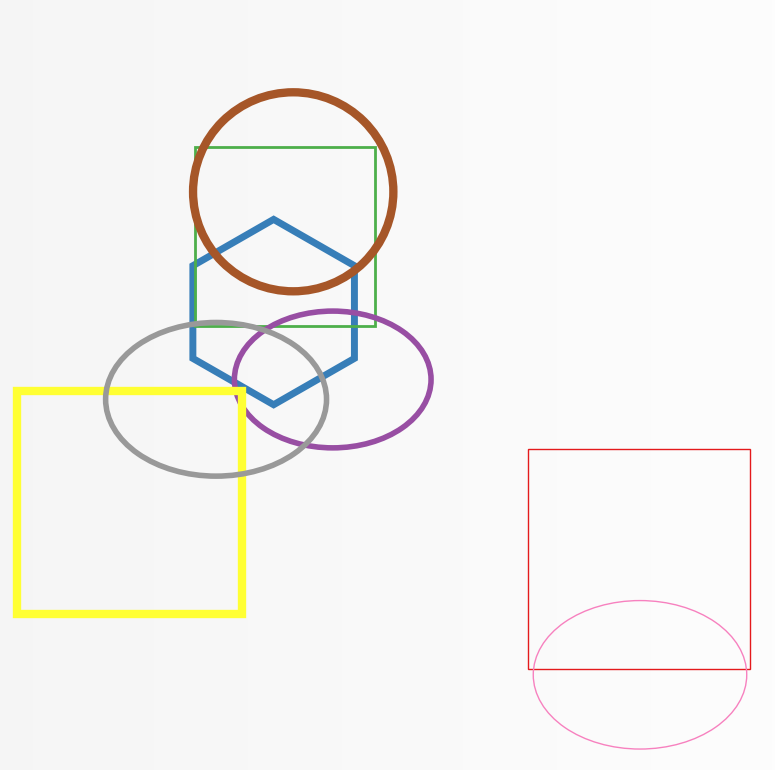[{"shape": "square", "thickness": 0.5, "radius": 0.71, "center": [0.824, 0.274]}, {"shape": "hexagon", "thickness": 2.5, "radius": 0.6, "center": [0.353, 0.595]}, {"shape": "square", "thickness": 1, "radius": 0.58, "center": [0.368, 0.693]}, {"shape": "oval", "thickness": 2, "radius": 0.63, "center": [0.429, 0.507]}, {"shape": "square", "thickness": 3, "radius": 0.72, "center": [0.167, 0.348]}, {"shape": "circle", "thickness": 3, "radius": 0.65, "center": [0.378, 0.751]}, {"shape": "oval", "thickness": 0.5, "radius": 0.69, "center": [0.826, 0.124]}, {"shape": "oval", "thickness": 2, "radius": 0.71, "center": [0.279, 0.481]}]